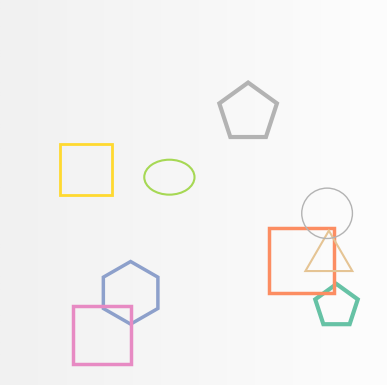[{"shape": "pentagon", "thickness": 3, "radius": 0.29, "center": [0.868, 0.205]}, {"shape": "square", "thickness": 2.5, "radius": 0.42, "center": [0.778, 0.323]}, {"shape": "hexagon", "thickness": 2.5, "radius": 0.41, "center": [0.337, 0.239]}, {"shape": "square", "thickness": 2.5, "radius": 0.38, "center": [0.263, 0.13]}, {"shape": "oval", "thickness": 1.5, "radius": 0.32, "center": [0.437, 0.54]}, {"shape": "square", "thickness": 2, "radius": 0.34, "center": [0.222, 0.56]}, {"shape": "triangle", "thickness": 1.5, "radius": 0.35, "center": [0.849, 0.331]}, {"shape": "circle", "thickness": 1, "radius": 0.33, "center": [0.844, 0.446]}, {"shape": "pentagon", "thickness": 3, "radius": 0.39, "center": [0.64, 0.707]}]